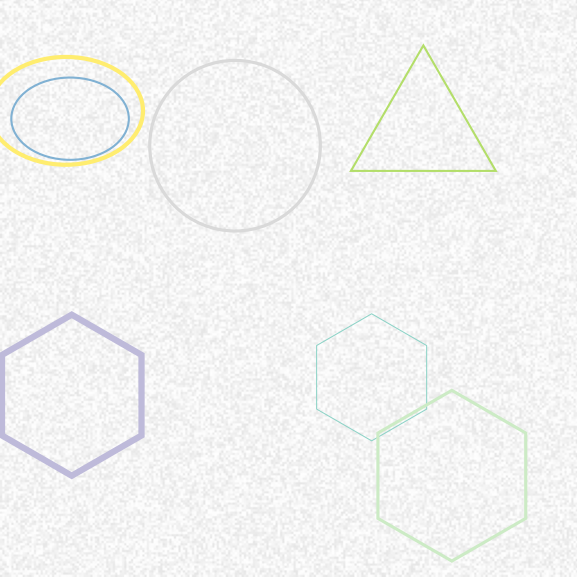[{"shape": "hexagon", "thickness": 0.5, "radius": 0.55, "center": [0.644, 0.346]}, {"shape": "hexagon", "thickness": 3, "radius": 0.7, "center": [0.124, 0.315]}, {"shape": "oval", "thickness": 1, "radius": 0.51, "center": [0.121, 0.794]}, {"shape": "triangle", "thickness": 1, "radius": 0.72, "center": [0.733, 0.776]}, {"shape": "circle", "thickness": 1.5, "radius": 0.74, "center": [0.407, 0.747]}, {"shape": "hexagon", "thickness": 1.5, "radius": 0.74, "center": [0.782, 0.175]}, {"shape": "oval", "thickness": 2, "radius": 0.67, "center": [0.114, 0.807]}]